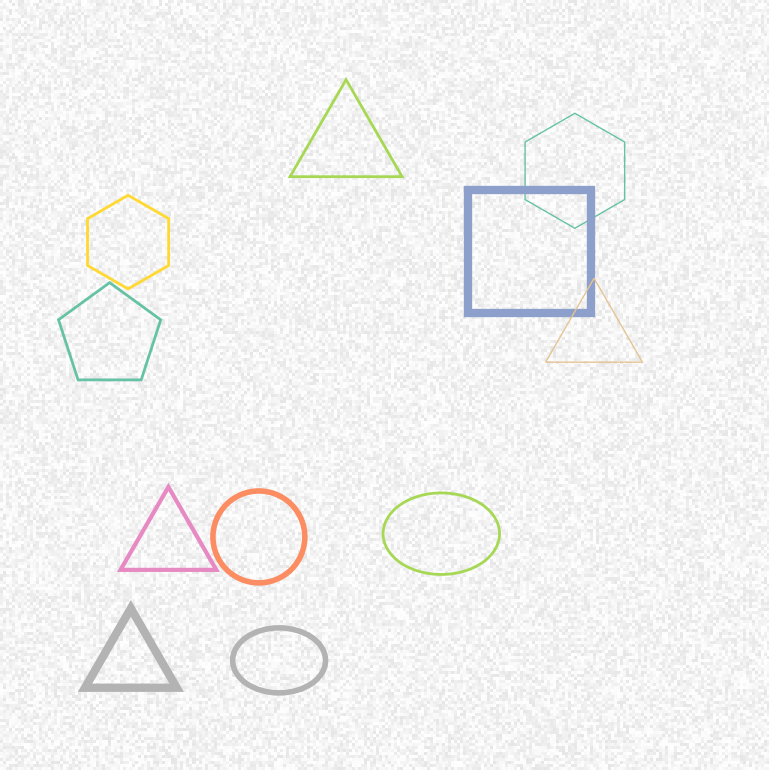[{"shape": "pentagon", "thickness": 1, "radius": 0.35, "center": [0.142, 0.563]}, {"shape": "hexagon", "thickness": 0.5, "radius": 0.37, "center": [0.747, 0.778]}, {"shape": "circle", "thickness": 2, "radius": 0.3, "center": [0.336, 0.303]}, {"shape": "square", "thickness": 3, "radius": 0.4, "center": [0.687, 0.674]}, {"shape": "triangle", "thickness": 1.5, "radius": 0.36, "center": [0.219, 0.296]}, {"shape": "oval", "thickness": 1, "radius": 0.38, "center": [0.573, 0.307]}, {"shape": "triangle", "thickness": 1, "radius": 0.42, "center": [0.449, 0.813]}, {"shape": "hexagon", "thickness": 1, "radius": 0.3, "center": [0.166, 0.686]}, {"shape": "triangle", "thickness": 0.5, "radius": 0.36, "center": [0.771, 0.566]}, {"shape": "oval", "thickness": 2, "radius": 0.3, "center": [0.362, 0.142]}, {"shape": "triangle", "thickness": 3, "radius": 0.34, "center": [0.17, 0.141]}]